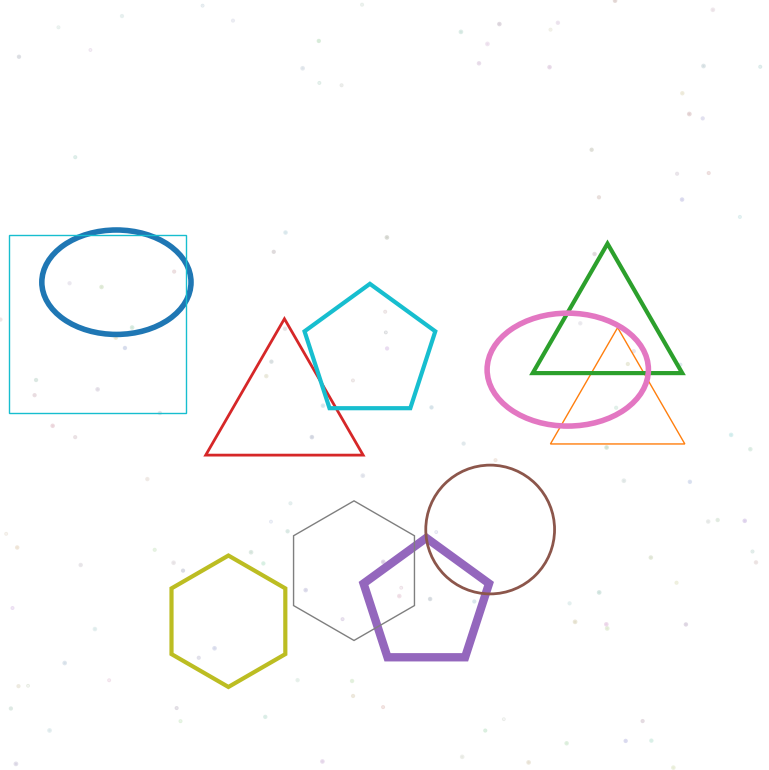[{"shape": "oval", "thickness": 2, "radius": 0.48, "center": [0.151, 0.633]}, {"shape": "triangle", "thickness": 0.5, "radius": 0.5, "center": [0.802, 0.474]}, {"shape": "triangle", "thickness": 1.5, "radius": 0.56, "center": [0.789, 0.571]}, {"shape": "triangle", "thickness": 1, "radius": 0.59, "center": [0.369, 0.468]}, {"shape": "pentagon", "thickness": 3, "radius": 0.43, "center": [0.554, 0.216]}, {"shape": "circle", "thickness": 1, "radius": 0.42, "center": [0.637, 0.312]}, {"shape": "oval", "thickness": 2, "radius": 0.52, "center": [0.737, 0.52]}, {"shape": "hexagon", "thickness": 0.5, "radius": 0.45, "center": [0.46, 0.259]}, {"shape": "hexagon", "thickness": 1.5, "radius": 0.43, "center": [0.297, 0.193]}, {"shape": "square", "thickness": 0.5, "radius": 0.58, "center": [0.127, 0.579]}, {"shape": "pentagon", "thickness": 1.5, "radius": 0.45, "center": [0.48, 0.542]}]